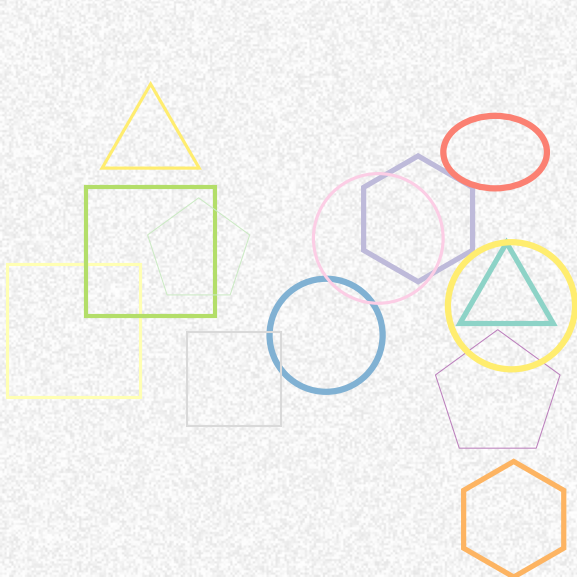[{"shape": "triangle", "thickness": 2.5, "radius": 0.47, "center": [0.877, 0.486]}, {"shape": "square", "thickness": 1.5, "radius": 0.58, "center": [0.127, 0.427]}, {"shape": "hexagon", "thickness": 2.5, "radius": 0.54, "center": [0.724, 0.62]}, {"shape": "oval", "thickness": 3, "radius": 0.45, "center": [0.857, 0.736]}, {"shape": "circle", "thickness": 3, "radius": 0.49, "center": [0.565, 0.419]}, {"shape": "hexagon", "thickness": 2.5, "radius": 0.5, "center": [0.89, 0.1]}, {"shape": "square", "thickness": 2, "radius": 0.56, "center": [0.261, 0.564]}, {"shape": "circle", "thickness": 1.5, "radius": 0.56, "center": [0.655, 0.586]}, {"shape": "square", "thickness": 1, "radius": 0.41, "center": [0.405, 0.343]}, {"shape": "pentagon", "thickness": 0.5, "radius": 0.57, "center": [0.862, 0.315]}, {"shape": "pentagon", "thickness": 0.5, "radius": 0.46, "center": [0.344, 0.564]}, {"shape": "triangle", "thickness": 1.5, "radius": 0.49, "center": [0.261, 0.757]}, {"shape": "circle", "thickness": 3, "radius": 0.55, "center": [0.886, 0.47]}]